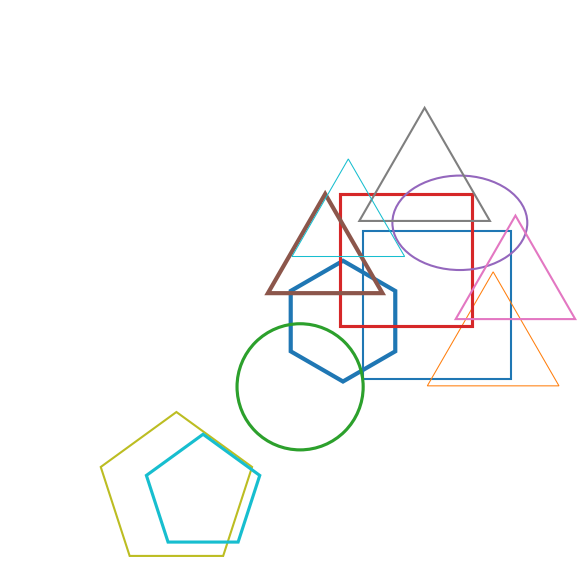[{"shape": "square", "thickness": 1, "radius": 0.64, "center": [0.757, 0.471]}, {"shape": "hexagon", "thickness": 2, "radius": 0.52, "center": [0.594, 0.443]}, {"shape": "triangle", "thickness": 0.5, "radius": 0.66, "center": [0.854, 0.397]}, {"shape": "circle", "thickness": 1.5, "radius": 0.55, "center": [0.52, 0.329]}, {"shape": "square", "thickness": 1.5, "radius": 0.57, "center": [0.704, 0.548]}, {"shape": "oval", "thickness": 1, "radius": 0.58, "center": [0.796, 0.613]}, {"shape": "triangle", "thickness": 2, "radius": 0.57, "center": [0.563, 0.549]}, {"shape": "triangle", "thickness": 1, "radius": 0.6, "center": [0.893, 0.506]}, {"shape": "triangle", "thickness": 1, "radius": 0.65, "center": [0.735, 0.682]}, {"shape": "pentagon", "thickness": 1, "radius": 0.69, "center": [0.305, 0.148]}, {"shape": "triangle", "thickness": 0.5, "radius": 0.56, "center": [0.603, 0.611]}, {"shape": "pentagon", "thickness": 1.5, "radius": 0.52, "center": [0.352, 0.144]}]